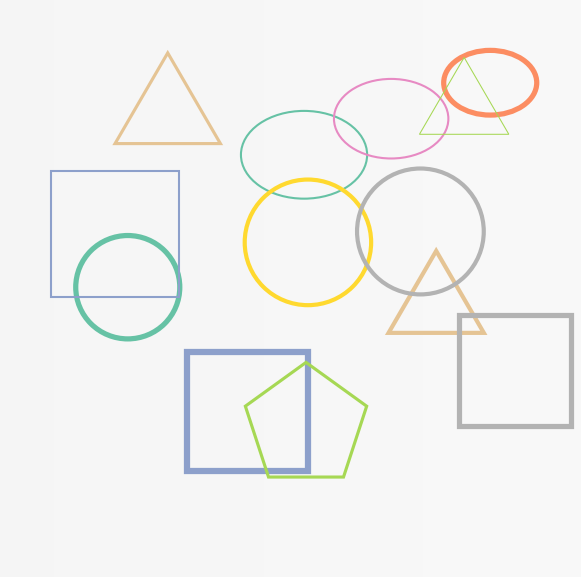[{"shape": "oval", "thickness": 1, "radius": 0.54, "center": [0.523, 0.731]}, {"shape": "circle", "thickness": 2.5, "radius": 0.45, "center": [0.22, 0.502]}, {"shape": "oval", "thickness": 2.5, "radius": 0.4, "center": [0.843, 0.856]}, {"shape": "square", "thickness": 1, "radius": 0.55, "center": [0.198, 0.594]}, {"shape": "square", "thickness": 3, "radius": 0.52, "center": [0.426, 0.287]}, {"shape": "oval", "thickness": 1, "radius": 0.49, "center": [0.673, 0.794]}, {"shape": "pentagon", "thickness": 1.5, "radius": 0.55, "center": [0.526, 0.262]}, {"shape": "triangle", "thickness": 0.5, "radius": 0.44, "center": [0.799, 0.811]}, {"shape": "circle", "thickness": 2, "radius": 0.54, "center": [0.53, 0.579]}, {"shape": "triangle", "thickness": 1.5, "radius": 0.52, "center": [0.289, 0.803]}, {"shape": "triangle", "thickness": 2, "radius": 0.47, "center": [0.75, 0.47]}, {"shape": "square", "thickness": 2.5, "radius": 0.48, "center": [0.885, 0.357]}, {"shape": "circle", "thickness": 2, "radius": 0.55, "center": [0.723, 0.598]}]